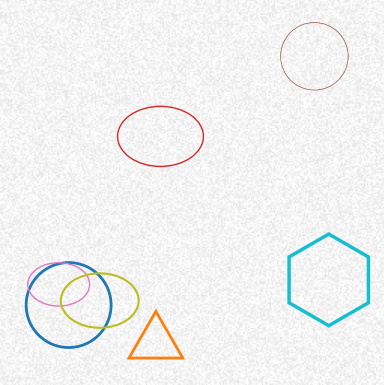[{"shape": "circle", "thickness": 2, "radius": 0.55, "center": [0.178, 0.208]}, {"shape": "triangle", "thickness": 2, "radius": 0.4, "center": [0.405, 0.11]}, {"shape": "oval", "thickness": 1, "radius": 0.56, "center": [0.417, 0.646]}, {"shape": "circle", "thickness": 0.5, "radius": 0.44, "center": [0.817, 0.854]}, {"shape": "oval", "thickness": 1, "radius": 0.4, "center": [0.152, 0.261]}, {"shape": "oval", "thickness": 1.5, "radius": 0.51, "center": [0.259, 0.219]}, {"shape": "hexagon", "thickness": 2.5, "radius": 0.59, "center": [0.854, 0.273]}]